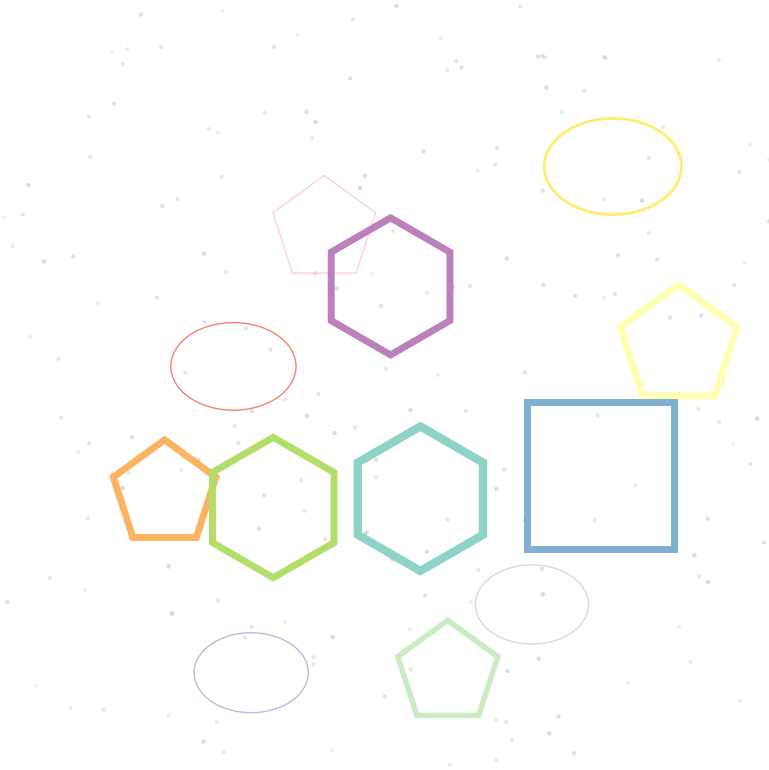[{"shape": "hexagon", "thickness": 3, "radius": 0.47, "center": [0.546, 0.352]}, {"shape": "pentagon", "thickness": 2.5, "radius": 0.4, "center": [0.881, 0.551]}, {"shape": "oval", "thickness": 0.5, "radius": 0.37, "center": [0.326, 0.126]}, {"shape": "oval", "thickness": 0.5, "radius": 0.41, "center": [0.303, 0.524]}, {"shape": "square", "thickness": 2.5, "radius": 0.48, "center": [0.779, 0.383]}, {"shape": "pentagon", "thickness": 2.5, "radius": 0.35, "center": [0.214, 0.359]}, {"shape": "hexagon", "thickness": 2.5, "radius": 0.46, "center": [0.355, 0.341]}, {"shape": "pentagon", "thickness": 0.5, "radius": 0.35, "center": [0.421, 0.702]}, {"shape": "oval", "thickness": 0.5, "radius": 0.37, "center": [0.691, 0.215]}, {"shape": "hexagon", "thickness": 2.5, "radius": 0.45, "center": [0.507, 0.628]}, {"shape": "pentagon", "thickness": 2, "radius": 0.34, "center": [0.582, 0.126]}, {"shape": "oval", "thickness": 1, "radius": 0.45, "center": [0.796, 0.784]}]